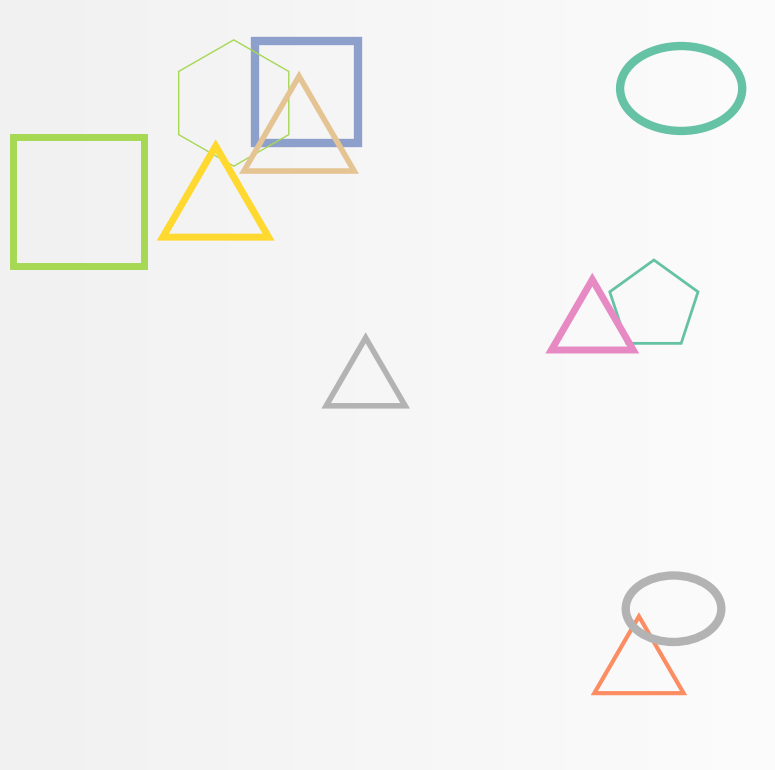[{"shape": "oval", "thickness": 3, "radius": 0.39, "center": [0.879, 0.885]}, {"shape": "pentagon", "thickness": 1, "radius": 0.3, "center": [0.844, 0.602]}, {"shape": "triangle", "thickness": 1.5, "radius": 0.33, "center": [0.824, 0.133]}, {"shape": "square", "thickness": 3, "radius": 0.33, "center": [0.395, 0.88]}, {"shape": "triangle", "thickness": 2.5, "radius": 0.3, "center": [0.764, 0.576]}, {"shape": "square", "thickness": 2.5, "radius": 0.42, "center": [0.101, 0.738]}, {"shape": "hexagon", "thickness": 0.5, "radius": 0.41, "center": [0.302, 0.866]}, {"shape": "triangle", "thickness": 2.5, "radius": 0.39, "center": [0.278, 0.731]}, {"shape": "triangle", "thickness": 2, "radius": 0.41, "center": [0.386, 0.819]}, {"shape": "triangle", "thickness": 2, "radius": 0.29, "center": [0.472, 0.502]}, {"shape": "oval", "thickness": 3, "radius": 0.31, "center": [0.869, 0.209]}]